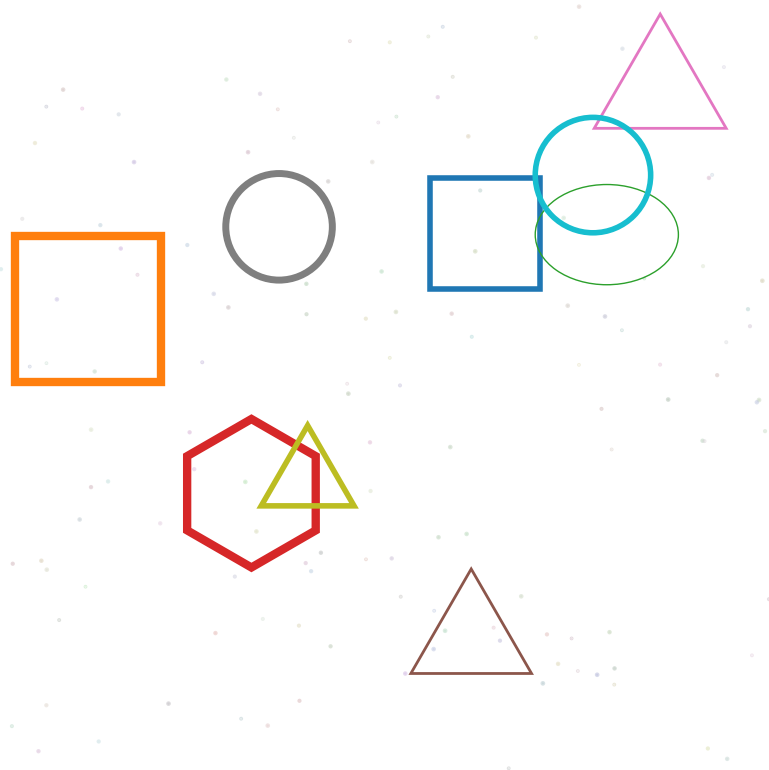[{"shape": "square", "thickness": 2, "radius": 0.36, "center": [0.63, 0.697]}, {"shape": "square", "thickness": 3, "radius": 0.47, "center": [0.114, 0.599]}, {"shape": "oval", "thickness": 0.5, "radius": 0.46, "center": [0.788, 0.695]}, {"shape": "hexagon", "thickness": 3, "radius": 0.48, "center": [0.327, 0.359]}, {"shape": "triangle", "thickness": 1, "radius": 0.45, "center": [0.612, 0.171]}, {"shape": "triangle", "thickness": 1, "radius": 0.49, "center": [0.857, 0.883]}, {"shape": "circle", "thickness": 2.5, "radius": 0.35, "center": [0.362, 0.705]}, {"shape": "triangle", "thickness": 2, "radius": 0.35, "center": [0.4, 0.378]}, {"shape": "circle", "thickness": 2, "radius": 0.37, "center": [0.77, 0.773]}]